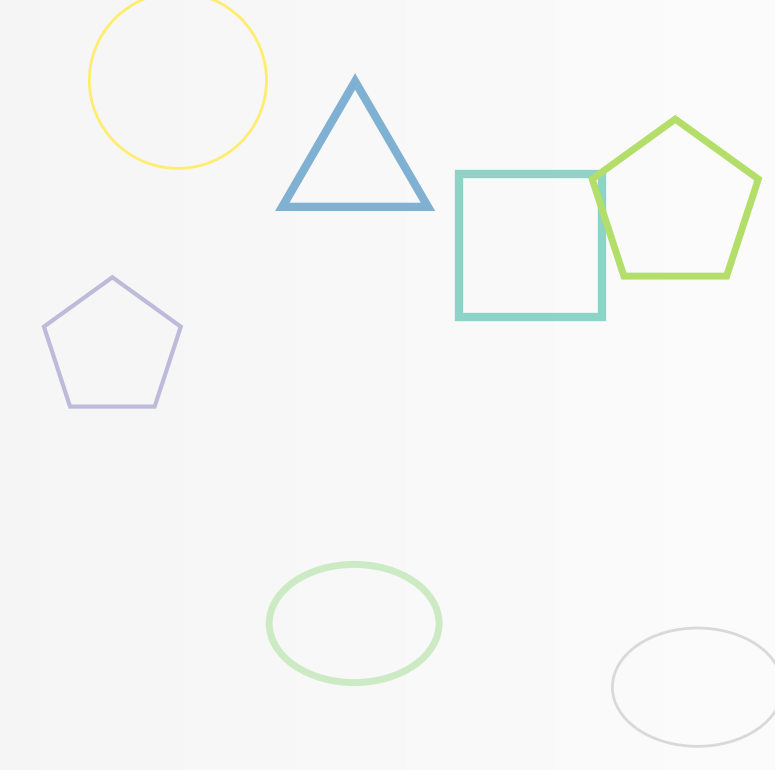[{"shape": "square", "thickness": 3, "radius": 0.46, "center": [0.685, 0.682]}, {"shape": "pentagon", "thickness": 1.5, "radius": 0.46, "center": [0.145, 0.547]}, {"shape": "triangle", "thickness": 3, "radius": 0.54, "center": [0.458, 0.786]}, {"shape": "pentagon", "thickness": 2.5, "radius": 0.56, "center": [0.871, 0.733]}, {"shape": "oval", "thickness": 1, "radius": 0.55, "center": [0.9, 0.108]}, {"shape": "oval", "thickness": 2.5, "radius": 0.55, "center": [0.457, 0.19]}, {"shape": "circle", "thickness": 1, "radius": 0.57, "center": [0.23, 0.896]}]